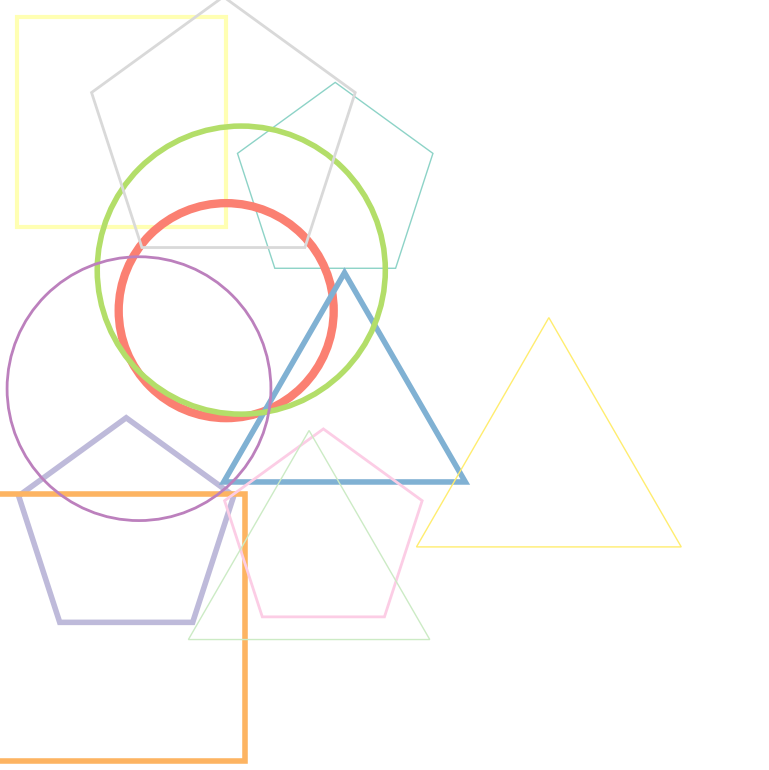[{"shape": "pentagon", "thickness": 0.5, "radius": 0.67, "center": [0.435, 0.76]}, {"shape": "square", "thickness": 1.5, "radius": 0.68, "center": [0.157, 0.842]}, {"shape": "pentagon", "thickness": 2, "radius": 0.73, "center": [0.164, 0.311]}, {"shape": "circle", "thickness": 3, "radius": 0.7, "center": [0.294, 0.597]}, {"shape": "triangle", "thickness": 2, "radius": 0.91, "center": [0.447, 0.465]}, {"shape": "square", "thickness": 2, "radius": 0.87, "center": [0.145, 0.185]}, {"shape": "circle", "thickness": 2, "radius": 0.94, "center": [0.313, 0.649]}, {"shape": "pentagon", "thickness": 1, "radius": 0.67, "center": [0.42, 0.308]}, {"shape": "pentagon", "thickness": 1, "radius": 0.9, "center": [0.29, 0.824]}, {"shape": "circle", "thickness": 1, "radius": 0.86, "center": [0.181, 0.495]}, {"shape": "triangle", "thickness": 0.5, "radius": 0.9, "center": [0.401, 0.26]}, {"shape": "triangle", "thickness": 0.5, "radius": 0.99, "center": [0.713, 0.389]}]